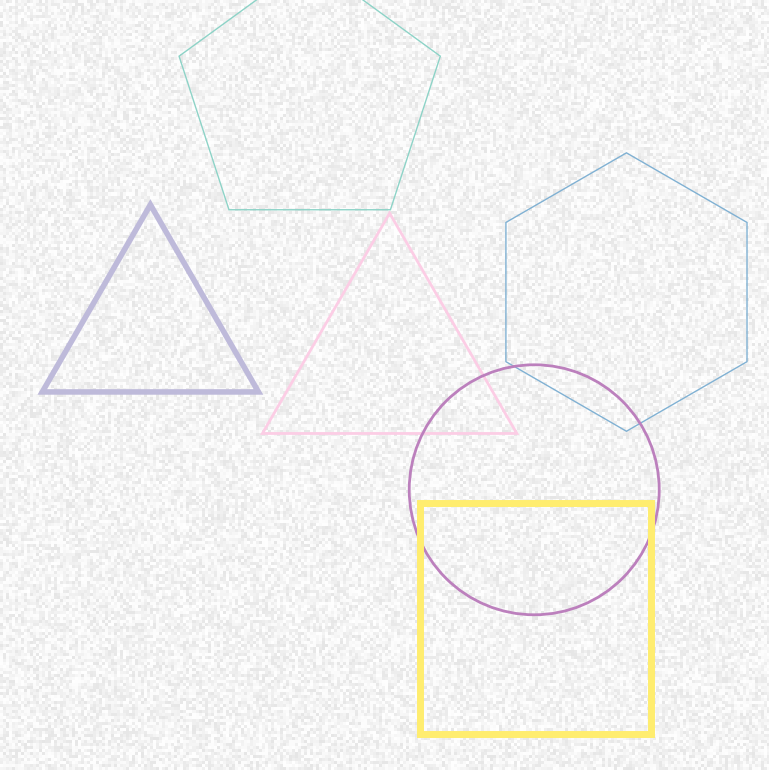[{"shape": "pentagon", "thickness": 0.5, "radius": 0.89, "center": [0.402, 0.872]}, {"shape": "triangle", "thickness": 2, "radius": 0.81, "center": [0.195, 0.572]}, {"shape": "hexagon", "thickness": 0.5, "radius": 0.9, "center": [0.814, 0.621]}, {"shape": "triangle", "thickness": 1, "radius": 0.95, "center": [0.506, 0.532]}, {"shape": "circle", "thickness": 1, "radius": 0.81, "center": [0.694, 0.364]}, {"shape": "square", "thickness": 2.5, "radius": 0.75, "center": [0.695, 0.196]}]